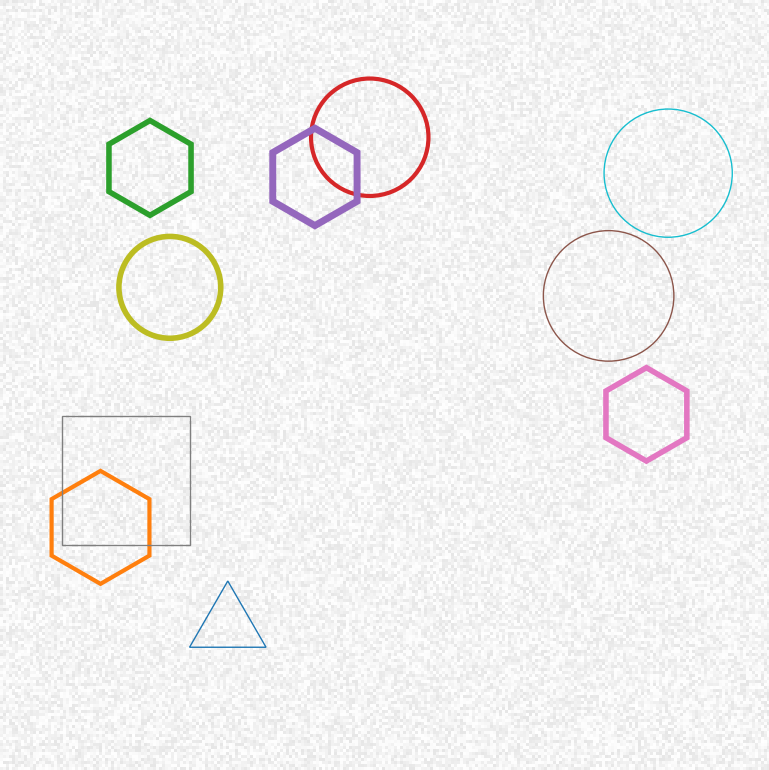[{"shape": "triangle", "thickness": 0.5, "radius": 0.29, "center": [0.296, 0.188]}, {"shape": "hexagon", "thickness": 1.5, "radius": 0.37, "center": [0.131, 0.315]}, {"shape": "hexagon", "thickness": 2, "radius": 0.31, "center": [0.195, 0.782]}, {"shape": "circle", "thickness": 1.5, "radius": 0.38, "center": [0.48, 0.822]}, {"shape": "hexagon", "thickness": 2.5, "radius": 0.32, "center": [0.409, 0.77]}, {"shape": "circle", "thickness": 0.5, "radius": 0.42, "center": [0.79, 0.616]}, {"shape": "hexagon", "thickness": 2, "radius": 0.3, "center": [0.839, 0.462]}, {"shape": "square", "thickness": 0.5, "radius": 0.42, "center": [0.163, 0.376]}, {"shape": "circle", "thickness": 2, "radius": 0.33, "center": [0.221, 0.627]}, {"shape": "circle", "thickness": 0.5, "radius": 0.42, "center": [0.868, 0.775]}]